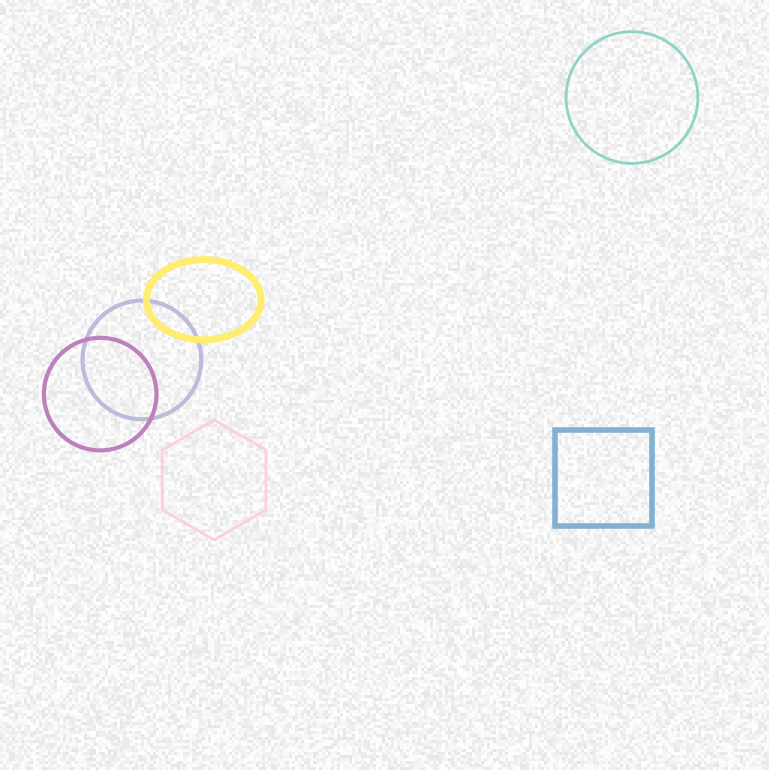[{"shape": "circle", "thickness": 1, "radius": 0.43, "center": [0.821, 0.873]}, {"shape": "circle", "thickness": 1.5, "radius": 0.39, "center": [0.184, 0.533]}, {"shape": "square", "thickness": 2, "radius": 0.31, "center": [0.784, 0.379]}, {"shape": "hexagon", "thickness": 1, "radius": 0.39, "center": [0.278, 0.377]}, {"shape": "circle", "thickness": 1.5, "radius": 0.37, "center": [0.13, 0.488]}, {"shape": "oval", "thickness": 2.5, "radius": 0.37, "center": [0.265, 0.611]}]